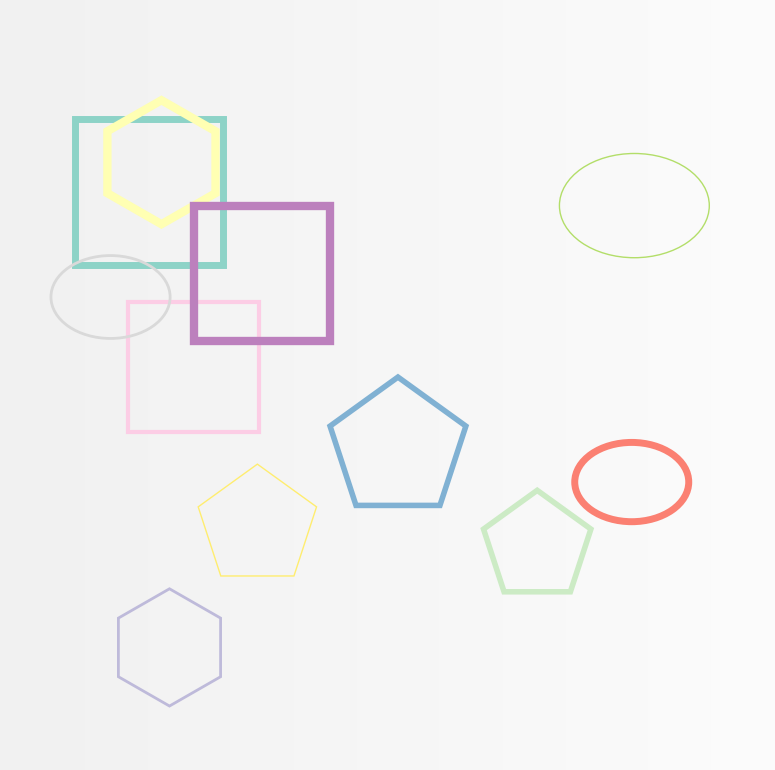[{"shape": "square", "thickness": 2.5, "radius": 0.47, "center": [0.192, 0.75]}, {"shape": "hexagon", "thickness": 3, "radius": 0.4, "center": [0.208, 0.789]}, {"shape": "hexagon", "thickness": 1, "radius": 0.38, "center": [0.219, 0.159]}, {"shape": "oval", "thickness": 2.5, "radius": 0.37, "center": [0.815, 0.374]}, {"shape": "pentagon", "thickness": 2, "radius": 0.46, "center": [0.513, 0.418]}, {"shape": "oval", "thickness": 0.5, "radius": 0.48, "center": [0.819, 0.733]}, {"shape": "square", "thickness": 1.5, "radius": 0.42, "center": [0.25, 0.523]}, {"shape": "oval", "thickness": 1, "radius": 0.38, "center": [0.143, 0.614]}, {"shape": "square", "thickness": 3, "radius": 0.44, "center": [0.338, 0.645]}, {"shape": "pentagon", "thickness": 2, "radius": 0.36, "center": [0.693, 0.29]}, {"shape": "pentagon", "thickness": 0.5, "radius": 0.4, "center": [0.332, 0.317]}]